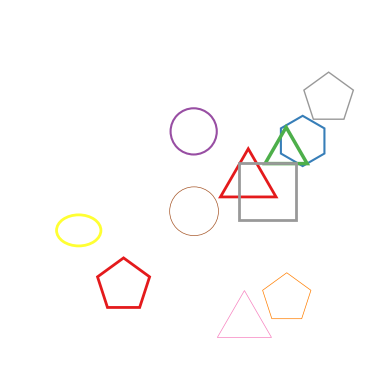[{"shape": "pentagon", "thickness": 2, "radius": 0.36, "center": [0.321, 0.259]}, {"shape": "triangle", "thickness": 2, "radius": 0.42, "center": [0.645, 0.53]}, {"shape": "hexagon", "thickness": 1.5, "radius": 0.33, "center": [0.786, 0.634]}, {"shape": "triangle", "thickness": 2.5, "radius": 0.32, "center": [0.743, 0.607]}, {"shape": "circle", "thickness": 1.5, "radius": 0.3, "center": [0.503, 0.659]}, {"shape": "pentagon", "thickness": 0.5, "radius": 0.33, "center": [0.745, 0.226]}, {"shape": "oval", "thickness": 2, "radius": 0.29, "center": [0.204, 0.402]}, {"shape": "circle", "thickness": 0.5, "radius": 0.32, "center": [0.504, 0.451]}, {"shape": "triangle", "thickness": 0.5, "radius": 0.41, "center": [0.635, 0.164]}, {"shape": "square", "thickness": 2, "radius": 0.37, "center": [0.695, 0.503]}, {"shape": "pentagon", "thickness": 1, "radius": 0.34, "center": [0.854, 0.745]}]